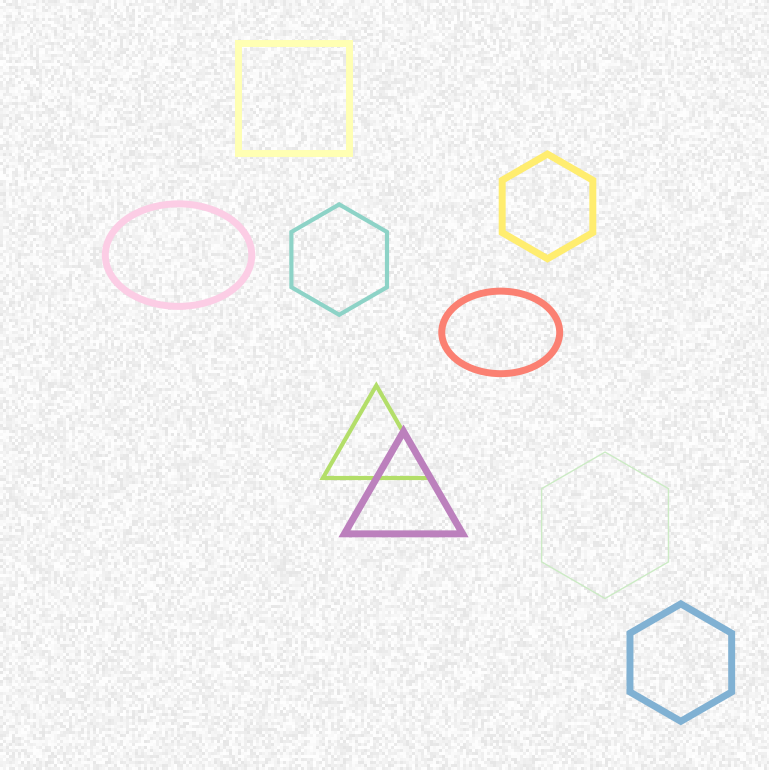[{"shape": "hexagon", "thickness": 1.5, "radius": 0.36, "center": [0.441, 0.663]}, {"shape": "square", "thickness": 2.5, "radius": 0.36, "center": [0.382, 0.873]}, {"shape": "oval", "thickness": 2.5, "radius": 0.38, "center": [0.65, 0.568]}, {"shape": "hexagon", "thickness": 2.5, "radius": 0.38, "center": [0.884, 0.139]}, {"shape": "triangle", "thickness": 1.5, "radius": 0.4, "center": [0.489, 0.419]}, {"shape": "oval", "thickness": 2.5, "radius": 0.48, "center": [0.232, 0.669]}, {"shape": "triangle", "thickness": 2.5, "radius": 0.44, "center": [0.524, 0.351]}, {"shape": "hexagon", "thickness": 0.5, "radius": 0.48, "center": [0.786, 0.318]}, {"shape": "hexagon", "thickness": 2.5, "radius": 0.34, "center": [0.711, 0.732]}]